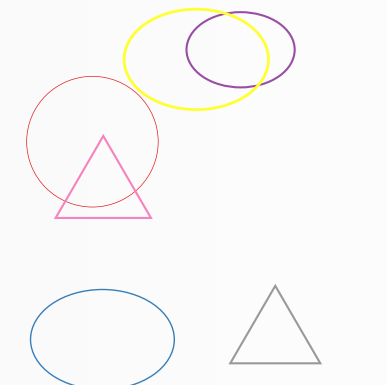[{"shape": "circle", "thickness": 0.5, "radius": 0.85, "center": [0.239, 0.632]}, {"shape": "oval", "thickness": 1, "radius": 0.93, "center": [0.264, 0.118]}, {"shape": "oval", "thickness": 1.5, "radius": 0.7, "center": [0.621, 0.871]}, {"shape": "oval", "thickness": 2, "radius": 0.93, "center": [0.507, 0.846]}, {"shape": "triangle", "thickness": 1.5, "radius": 0.71, "center": [0.267, 0.505]}, {"shape": "triangle", "thickness": 1.5, "radius": 0.67, "center": [0.71, 0.123]}]